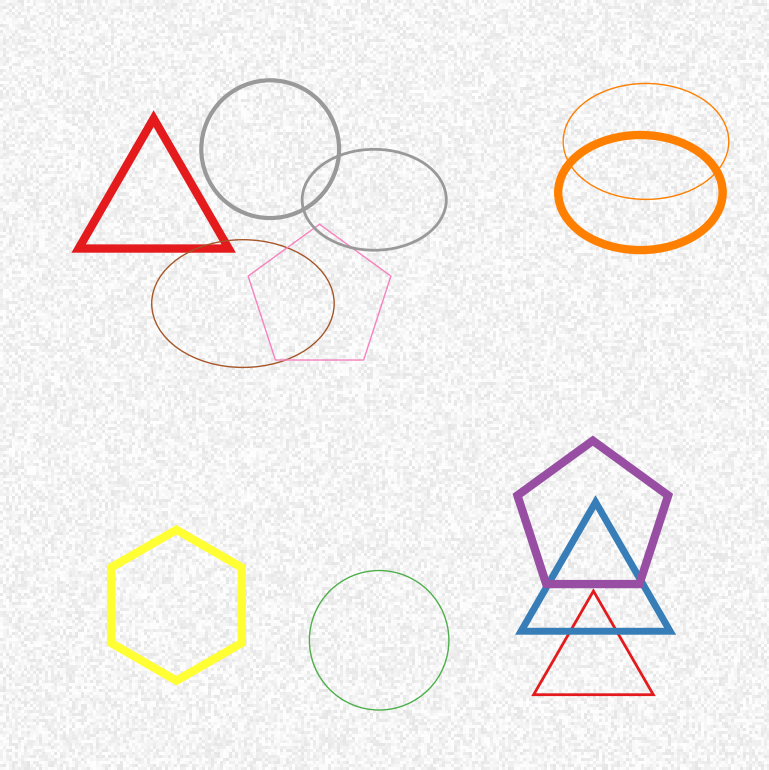[{"shape": "triangle", "thickness": 1, "radius": 0.45, "center": [0.771, 0.143]}, {"shape": "triangle", "thickness": 3, "radius": 0.56, "center": [0.2, 0.733]}, {"shape": "triangle", "thickness": 2.5, "radius": 0.56, "center": [0.773, 0.236]}, {"shape": "circle", "thickness": 0.5, "radius": 0.45, "center": [0.492, 0.168]}, {"shape": "pentagon", "thickness": 3, "radius": 0.51, "center": [0.77, 0.325]}, {"shape": "oval", "thickness": 0.5, "radius": 0.54, "center": [0.839, 0.816]}, {"shape": "oval", "thickness": 3, "radius": 0.53, "center": [0.832, 0.75]}, {"shape": "hexagon", "thickness": 3, "radius": 0.49, "center": [0.229, 0.214]}, {"shape": "oval", "thickness": 0.5, "radius": 0.59, "center": [0.316, 0.606]}, {"shape": "pentagon", "thickness": 0.5, "radius": 0.49, "center": [0.415, 0.611]}, {"shape": "oval", "thickness": 1, "radius": 0.47, "center": [0.486, 0.741]}, {"shape": "circle", "thickness": 1.5, "radius": 0.45, "center": [0.351, 0.806]}]